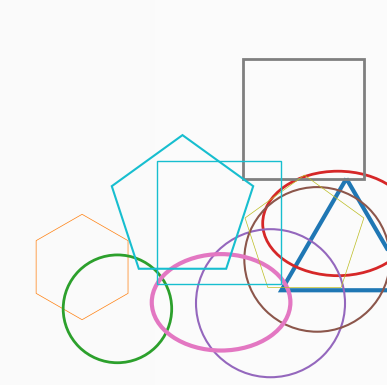[{"shape": "triangle", "thickness": 3, "radius": 0.97, "center": [0.894, 0.343]}, {"shape": "hexagon", "thickness": 0.5, "radius": 0.68, "center": [0.212, 0.306]}, {"shape": "circle", "thickness": 2, "radius": 0.7, "center": [0.303, 0.198]}, {"shape": "oval", "thickness": 2, "radius": 0.97, "center": [0.872, 0.42]}, {"shape": "circle", "thickness": 1.5, "radius": 0.96, "center": [0.698, 0.212]}, {"shape": "circle", "thickness": 1.5, "radius": 0.94, "center": [0.818, 0.326]}, {"shape": "oval", "thickness": 3, "radius": 0.89, "center": [0.571, 0.215]}, {"shape": "square", "thickness": 2, "radius": 0.78, "center": [0.784, 0.69]}, {"shape": "pentagon", "thickness": 0.5, "radius": 0.81, "center": [0.786, 0.384]}, {"shape": "square", "thickness": 1, "radius": 0.8, "center": [0.565, 0.422]}, {"shape": "pentagon", "thickness": 1.5, "radius": 0.96, "center": [0.471, 0.457]}]